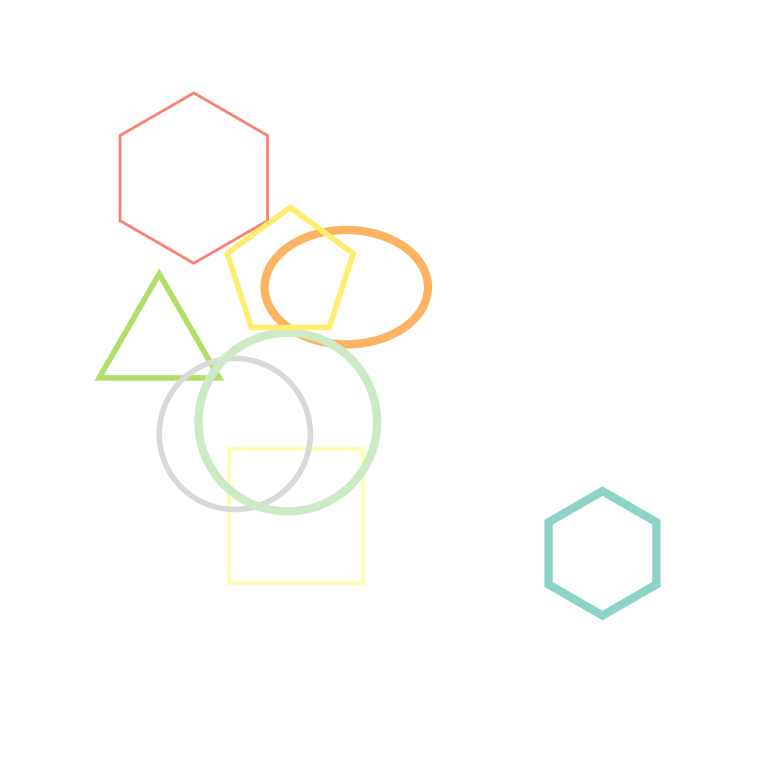[{"shape": "hexagon", "thickness": 3, "radius": 0.4, "center": [0.782, 0.281]}, {"shape": "square", "thickness": 1.5, "radius": 0.43, "center": [0.385, 0.329]}, {"shape": "hexagon", "thickness": 1, "radius": 0.55, "center": [0.252, 0.769]}, {"shape": "oval", "thickness": 3, "radius": 0.53, "center": [0.45, 0.627]}, {"shape": "triangle", "thickness": 2, "radius": 0.45, "center": [0.207, 0.554]}, {"shape": "circle", "thickness": 2, "radius": 0.49, "center": [0.305, 0.436]}, {"shape": "circle", "thickness": 3, "radius": 0.58, "center": [0.374, 0.452]}, {"shape": "pentagon", "thickness": 2, "radius": 0.43, "center": [0.377, 0.644]}]